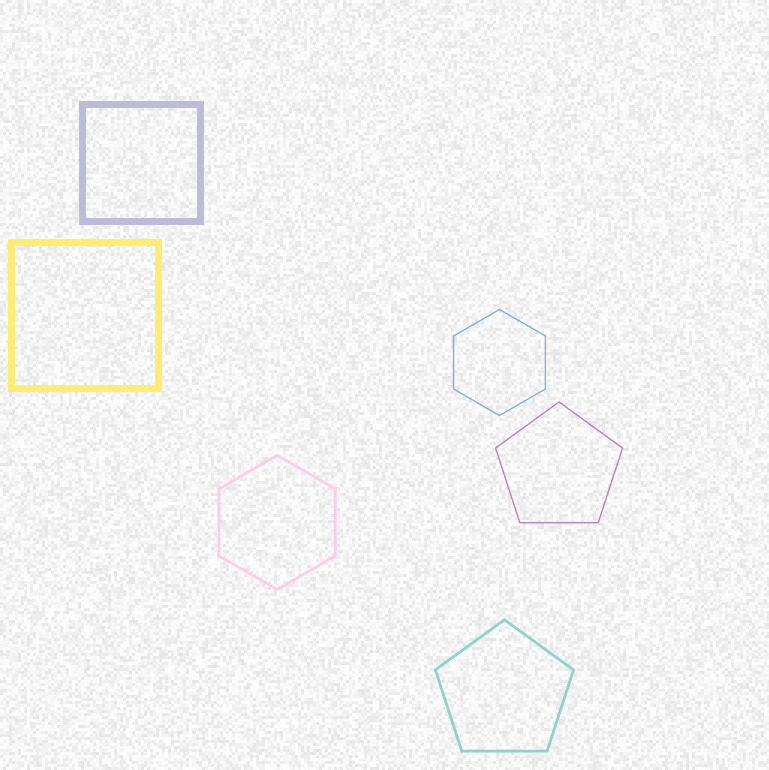[{"shape": "pentagon", "thickness": 1, "radius": 0.47, "center": [0.655, 0.101]}, {"shape": "square", "thickness": 2.5, "radius": 0.38, "center": [0.183, 0.789]}, {"shape": "hexagon", "thickness": 0.5, "radius": 0.34, "center": [0.649, 0.529]}, {"shape": "hexagon", "thickness": 1, "radius": 0.44, "center": [0.36, 0.322]}, {"shape": "pentagon", "thickness": 0.5, "radius": 0.43, "center": [0.726, 0.391]}, {"shape": "square", "thickness": 2.5, "radius": 0.47, "center": [0.11, 0.591]}]